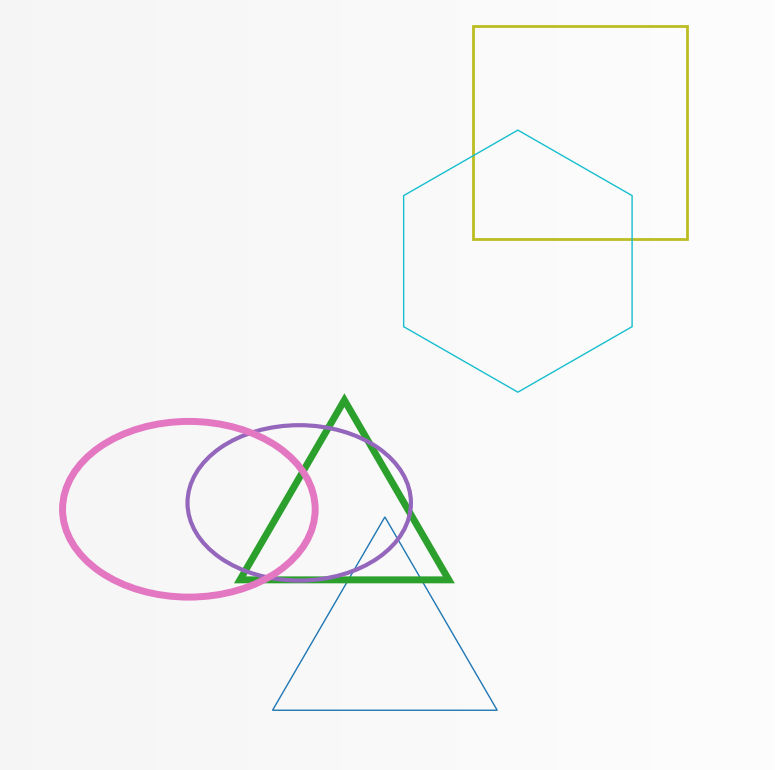[{"shape": "triangle", "thickness": 0.5, "radius": 0.84, "center": [0.497, 0.161]}, {"shape": "triangle", "thickness": 2.5, "radius": 0.78, "center": [0.444, 0.325]}, {"shape": "oval", "thickness": 1.5, "radius": 0.72, "center": [0.386, 0.347]}, {"shape": "oval", "thickness": 2.5, "radius": 0.81, "center": [0.244, 0.339]}, {"shape": "square", "thickness": 1, "radius": 0.69, "center": [0.749, 0.828]}, {"shape": "hexagon", "thickness": 0.5, "radius": 0.85, "center": [0.668, 0.661]}]